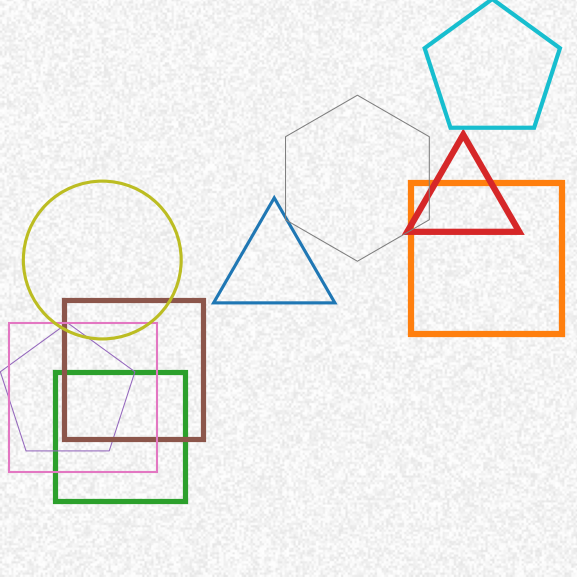[{"shape": "triangle", "thickness": 1.5, "radius": 0.61, "center": [0.475, 0.535]}, {"shape": "square", "thickness": 3, "radius": 0.65, "center": [0.842, 0.552]}, {"shape": "square", "thickness": 2.5, "radius": 0.56, "center": [0.208, 0.244]}, {"shape": "triangle", "thickness": 3, "radius": 0.56, "center": [0.802, 0.654]}, {"shape": "pentagon", "thickness": 0.5, "radius": 0.61, "center": [0.117, 0.317]}, {"shape": "square", "thickness": 2.5, "radius": 0.6, "center": [0.232, 0.359]}, {"shape": "square", "thickness": 1, "radius": 0.64, "center": [0.144, 0.311]}, {"shape": "hexagon", "thickness": 0.5, "radius": 0.72, "center": [0.619, 0.691]}, {"shape": "circle", "thickness": 1.5, "radius": 0.68, "center": [0.177, 0.549]}, {"shape": "pentagon", "thickness": 2, "radius": 0.62, "center": [0.852, 0.878]}]